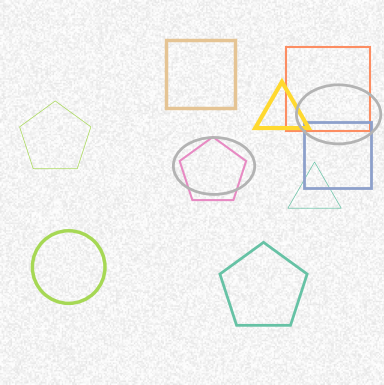[{"shape": "triangle", "thickness": 0.5, "radius": 0.4, "center": [0.817, 0.499]}, {"shape": "pentagon", "thickness": 2, "radius": 0.6, "center": [0.685, 0.251]}, {"shape": "square", "thickness": 1.5, "radius": 0.55, "center": [0.853, 0.77]}, {"shape": "square", "thickness": 2, "radius": 0.43, "center": [0.877, 0.597]}, {"shape": "pentagon", "thickness": 1.5, "radius": 0.45, "center": [0.553, 0.554]}, {"shape": "circle", "thickness": 2.5, "radius": 0.47, "center": [0.178, 0.306]}, {"shape": "pentagon", "thickness": 0.5, "radius": 0.49, "center": [0.143, 0.64]}, {"shape": "triangle", "thickness": 3, "radius": 0.4, "center": [0.732, 0.707]}, {"shape": "square", "thickness": 2.5, "radius": 0.45, "center": [0.52, 0.808]}, {"shape": "oval", "thickness": 2, "radius": 0.53, "center": [0.556, 0.569]}, {"shape": "oval", "thickness": 2, "radius": 0.55, "center": [0.879, 0.703]}]